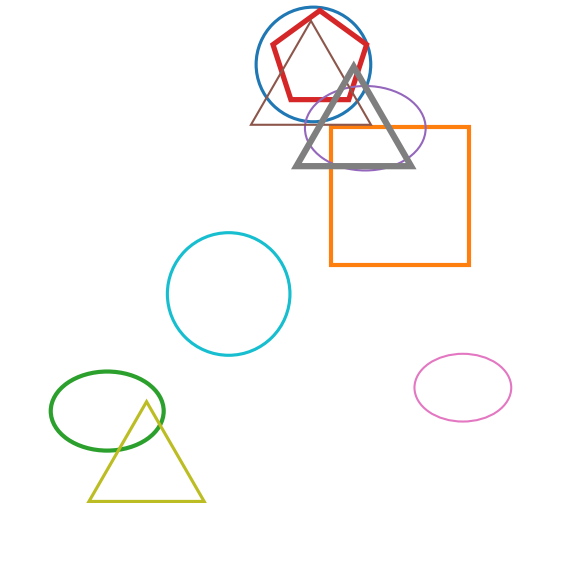[{"shape": "circle", "thickness": 1.5, "radius": 0.5, "center": [0.543, 0.888]}, {"shape": "square", "thickness": 2, "radius": 0.6, "center": [0.692, 0.659]}, {"shape": "oval", "thickness": 2, "radius": 0.49, "center": [0.186, 0.287]}, {"shape": "pentagon", "thickness": 2.5, "radius": 0.43, "center": [0.554, 0.896]}, {"shape": "oval", "thickness": 1, "radius": 0.52, "center": [0.633, 0.777]}, {"shape": "triangle", "thickness": 1, "radius": 0.6, "center": [0.538, 0.843]}, {"shape": "oval", "thickness": 1, "radius": 0.42, "center": [0.801, 0.328]}, {"shape": "triangle", "thickness": 3, "radius": 0.57, "center": [0.613, 0.769]}, {"shape": "triangle", "thickness": 1.5, "radius": 0.58, "center": [0.254, 0.188]}, {"shape": "circle", "thickness": 1.5, "radius": 0.53, "center": [0.396, 0.49]}]